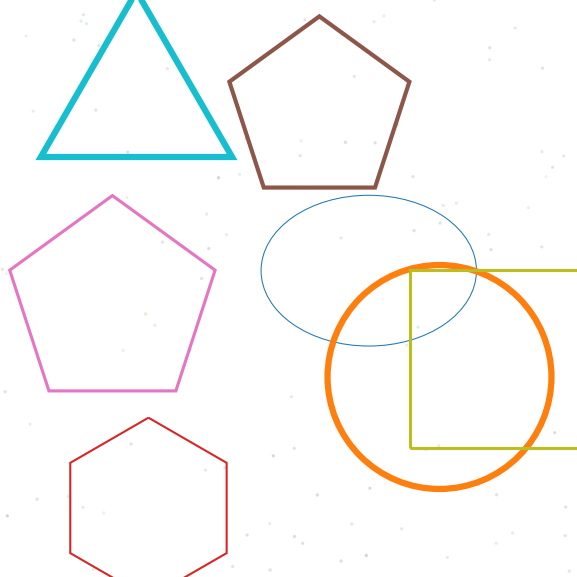[{"shape": "oval", "thickness": 0.5, "radius": 0.93, "center": [0.639, 0.53]}, {"shape": "circle", "thickness": 3, "radius": 0.97, "center": [0.761, 0.346]}, {"shape": "hexagon", "thickness": 1, "radius": 0.78, "center": [0.257, 0.12]}, {"shape": "pentagon", "thickness": 2, "radius": 0.82, "center": [0.553, 0.807]}, {"shape": "pentagon", "thickness": 1.5, "radius": 0.93, "center": [0.195, 0.473]}, {"shape": "square", "thickness": 1.5, "radius": 0.77, "center": [0.864, 0.377]}, {"shape": "triangle", "thickness": 3, "radius": 0.96, "center": [0.236, 0.823]}]